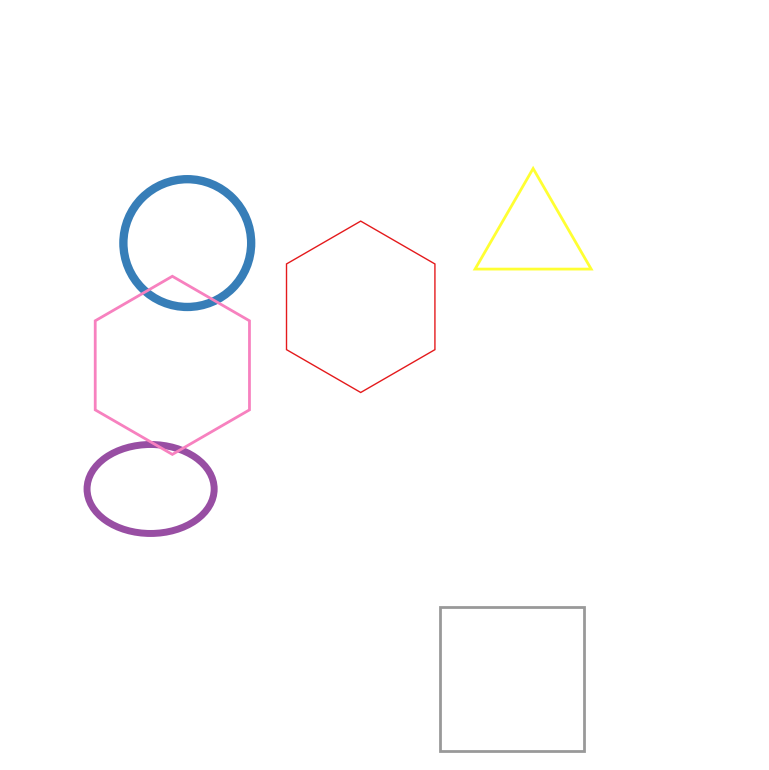[{"shape": "hexagon", "thickness": 0.5, "radius": 0.56, "center": [0.468, 0.602]}, {"shape": "circle", "thickness": 3, "radius": 0.41, "center": [0.243, 0.684]}, {"shape": "oval", "thickness": 2.5, "radius": 0.41, "center": [0.196, 0.365]}, {"shape": "triangle", "thickness": 1, "radius": 0.44, "center": [0.692, 0.694]}, {"shape": "hexagon", "thickness": 1, "radius": 0.58, "center": [0.224, 0.526]}, {"shape": "square", "thickness": 1, "radius": 0.47, "center": [0.665, 0.118]}]